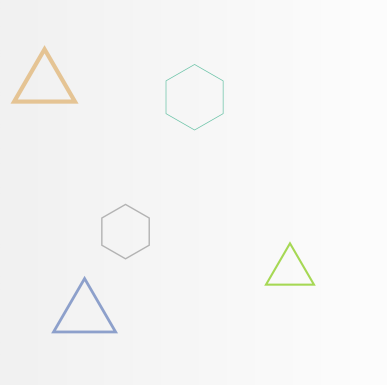[{"shape": "hexagon", "thickness": 0.5, "radius": 0.43, "center": [0.502, 0.747]}, {"shape": "triangle", "thickness": 2, "radius": 0.46, "center": [0.218, 0.184]}, {"shape": "triangle", "thickness": 1.5, "radius": 0.36, "center": [0.748, 0.296]}, {"shape": "triangle", "thickness": 3, "radius": 0.45, "center": [0.115, 0.781]}, {"shape": "hexagon", "thickness": 1, "radius": 0.35, "center": [0.324, 0.398]}]